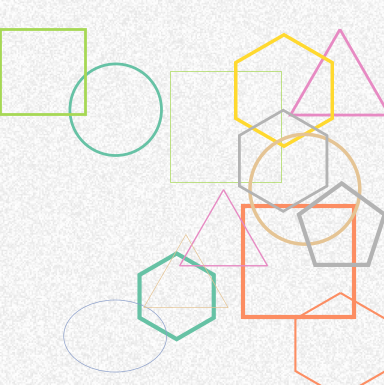[{"shape": "circle", "thickness": 2, "radius": 0.59, "center": [0.301, 0.715]}, {"shape": "hexagon", "thickness": 3, "radius": 0.56, "center": [0.459, 0.23]}, {"shape": "hexagon", "thickness": 1.5, "radius": 0.68, "center": [0.884, 0.104]}, {"shape": "square", "thickness": 3, "radius": 0.72, "center": [0.774, 0.321]}, {"shape": "oval", "thickness": 0.5, "radius": 0.67, "center": [0.299, 0.127]}, {"shape": "triangle", "thickness": 1, "radius": 0.66, "center": [0.581, 0.376]}, {"shape": "triangle", "thickness": 2, "radius": 0.74, "center": [0.883, 0.775]}, {"shape": "square", "thickness": 0.5, "radius": 0.72, "center": [0.585, 0.672]}, {"shape": "square", "thickness": 2, "radius": 0.55, "center": [0.111, 0.814]}, {"shape": "hexagon", "thickness": 2.5, "radius": 0.72, "center": [0.738, 0.765]}, {"shape": "triangle", "thickness": 0.5, "radius": 0.63, "center": [0.483, 0.264]}, {"shape": "circle", "thickness": 2.5, "radius": 0.71, "center": [0.792, 0.508]}, {"shape": "hexagon", "thickness": 2, "radius": 0.66, "center": [0.736, 0.582]}, {"shape": "pentagon", "thickness": 3, "radius": 0.58, "center": [0.888, 0.407]}]